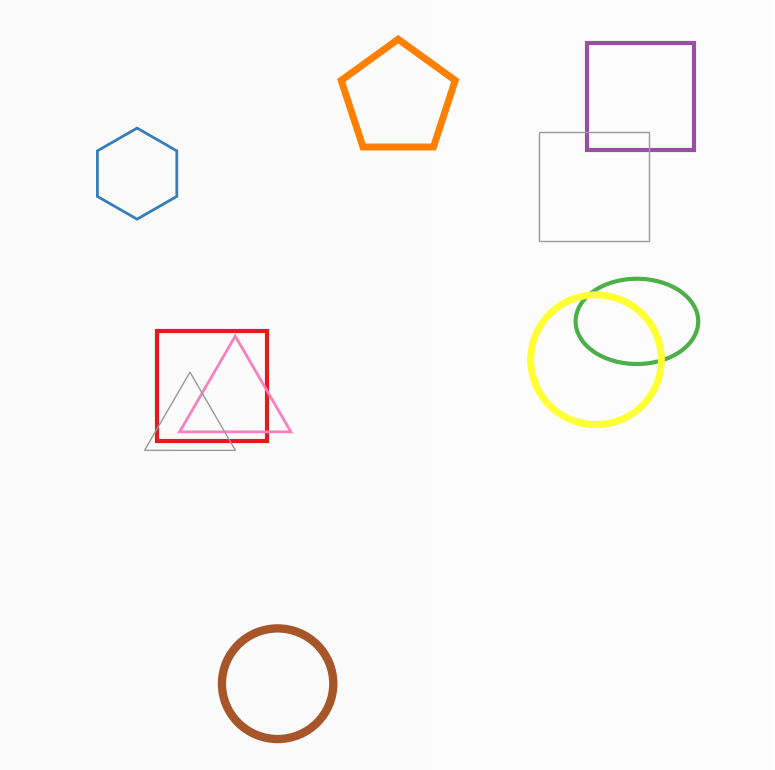[{"shape": "square", "thickness": 1.5, "radius": 0.36, "center": [0.273, 0.499]}, {"shape": "hexagon", "thickness": 1, "radius": 0.3, "center": [0.177, 0.774]}, {"shape": "oval", "thickness": 1.5, "radius": 0.4, "center": [0.822, 0.583]}, {"shape": "square", "thickness": 1.5, "radius": 0.35, "center": [0.826, 0.875]}, {"shape": "pentagon", "thickness": 2.5, "radius": 0.39, "center": [0.514, 0.872]}, {"shape": "circle", "thickness": 2.5, "radius": 0.42, "center": [0.769, 0.533]}, {"shape": "circle", "thickness": 3, "radius": 0.36, "center": [0.358, 0.112]}, {"shape": "triangle", "thickness": 1, "radius": 0.41, "center": [0.304, 0.481]}, {"shape": "triangle", "thickness": 0.5, "radius": 0.34, "center": [0.245, 0.449]}, {"shape": "square", "thickness": 0.5, "radius": 0.35, "center": [0.767, 0.758]}]